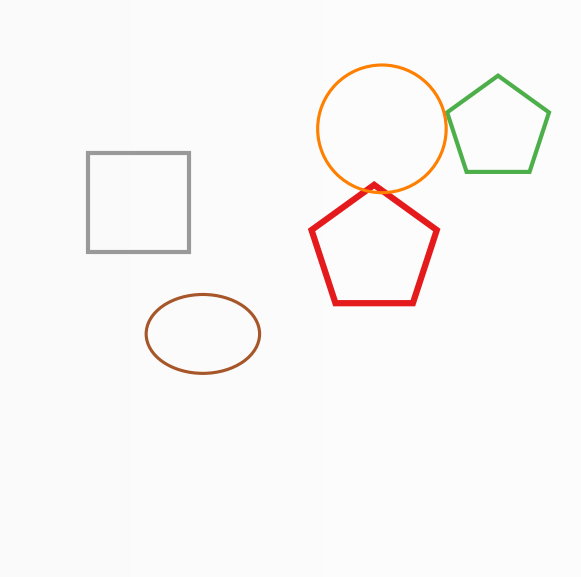[{"shape": "pentagon", "thickness": 3, "radius": 0.57, "center": [0.644, 0.566]}, {"shape": "pentagon", "thickness": 2, "radius": 0.46, "center": [0.857, 0.776]}, {"shape": "circle", "thickness": 1.5, "radius": 0.55, "center": [0.657, 0.776]}, {"shape": "oval", "thickness": 1.5, "radius": 0.49, "center": [0.349, 0.421]}, {"shape": "square", "thickness": 2, "radius": 0.43, "center": [0.238, 0.648]}]